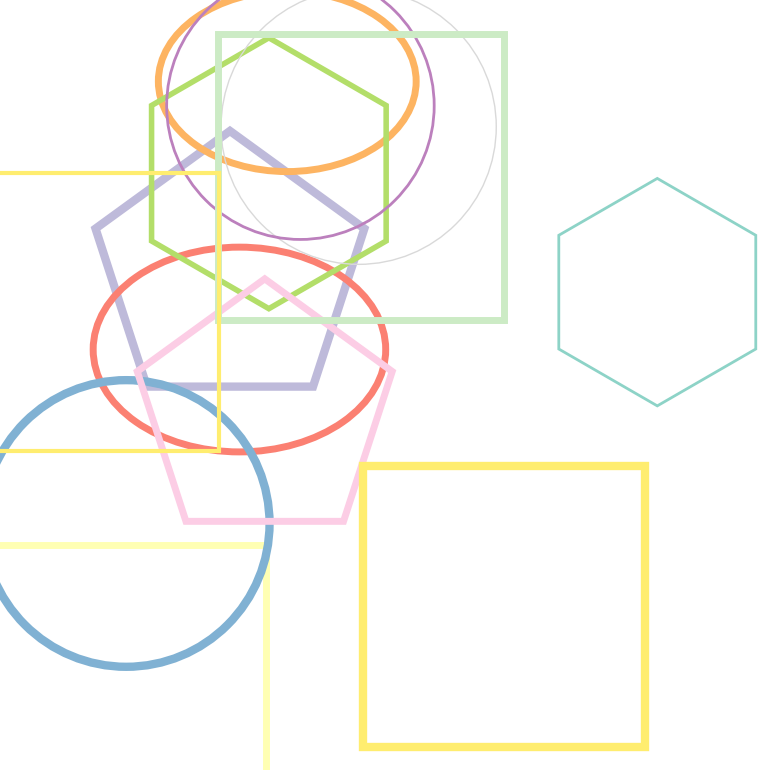[{"shape": "hexagon", "thickness": 1, "radius": 0.74, "center": [0.854, 0.621]}, {"shape": "square", "thickness": 2.5, "radius": 0.89, "center": [0.167, 0.114]}, {"shape": "pentagon", "thickness": 3, "radius": 0.92, "center": [0.299, 0.646]}, {"shape": "oval", "thickness": 2.5, "radius": 0.95, "center": [0.311, 0.546]}, {"shape": "circle", "thickness": 3, "radius": 0.93, "center": [0.164, 0.32]}, {"shape": "oval", "thickness": 2.5, "radius": 0.84, "center": [0.373, 0.894]}, {"shape": "hexagon", "thickness": 2, "radius": 0.88, "center": [0.349, 0.775]}, {"shape": "pentagon", "thickness": 2.5, "radius": 0.87, "center": [0.344, 0.464]}, {"shape": "circle", "thickness": 0.5, "radius": 0.89, "center": [0.466, 0.835]}, {"shape": "circle", "thickness": 1, "radius": 0.87, "center": [0.39, 0.863]}, {"shape": "square", "thickness": 2.5, "radius": 0.93, "center": [0.468, 0.77]}, {"shape": "square", "thickness": 1.5, "radius": 0.9, "center": [0.104, 0.595]}, {"shape": "square", "thickness": 3, "radius": 0.91, "center": [0.655, 0.212]}]